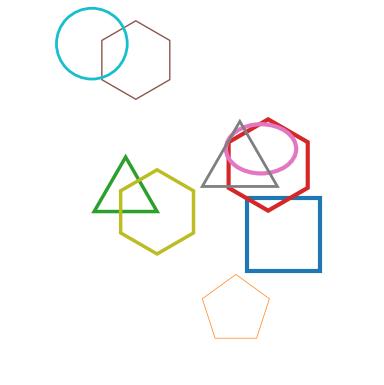[{"shape": "square", "thickness": 3, "radius": 0.47, "center": [0.737, 0.392]}, {"shape": "pentagon", "thickness": 0.5, "radius": 0.46, "center": [0.613, 0.196]}, {"shape": "triangle", "thickness": 2.5, "radius": 0.47, "center": [0.326, 0.498]}, {"shape": "hexagon", "thickness": 3, "radius": 0.59, "center": [0.697, 0.571]}, {"shape": "hexagon", "thickness": 1, "radius": 0.51, "center": [0.353, 0.844]}, {"shape": "oval", "thickness": 3, "radius": 0.46, "center": [0.678, 0.613]}, {"shape": "triangle", "thickness": 2, "radius": 0.56, "center": [0.623, 0.572]}, {"shape": "hexagon", "thickness": 2.5, "radius": 0.55, "center": [0.408, 0.45]}, {"shape": "circle", "thickness": 2, "radius": 0.46, "center": [0.239, 0.887]}]